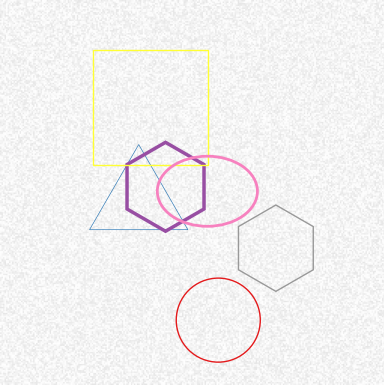[{"shape": "circle", "thickness": 1, "radius": 0.55, "center": [0.567, 0.168]}, {"shape": "triangle", "thickness": 0.5, "radius": 0.74, "center": [0.36, 0.477]}, {"shape": "hexagon", "thickness": 2.5, "radius": 0.58, "center": [0.43, 0.515]}, {"shape": "square", "thickness": 1, "radius": 0.75, "center": [0.39, 0.72]}, {"shape": "oval", "thickness": 2, "radius": 0.65, "center": [0.539, 0.503]}, {"shape": "hexagon", "thickness": 1, "radius": 0.56, "center": [0.717, 0.355]}]